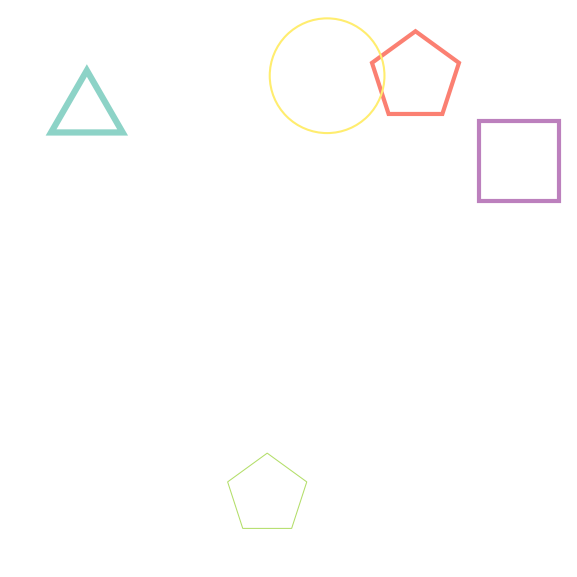[{"shape": "triangle", "thickness": 3, "radius": 0.36, "center": [0.15, 0.806]}, {"shape": "pentagon", "thickness": 2, "radius": 0.4, "center": [0.719, 0.866]}, {"shape": "pentagon", "thickness": 0.5, "radius": 0.36, "center": [0.463, 0.142]}, {"shape": "square", "thickness": 2, "radius": 0.35, "center": [0.898, 0.72]}, {"shape": "circle", "thickness": 1, "radius": 0.5, "center": [0.566, 0.868]}]